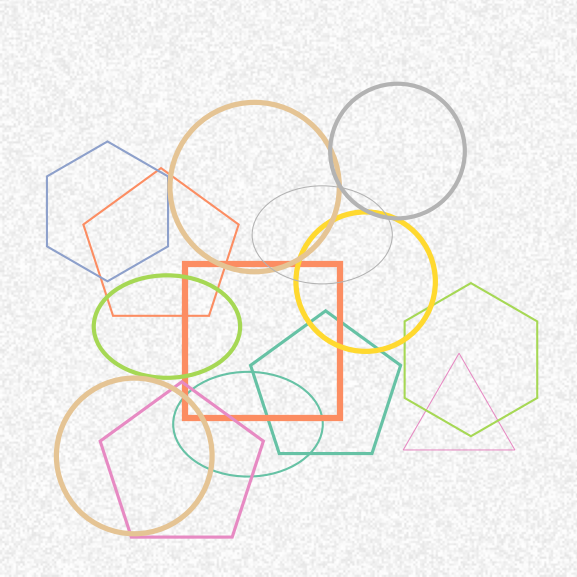[{"shape": "pentagon", "thickness": 1.5, "radius": 0.68, "center": [0.564, 0.324]}, {"shape": "oval", "thickness": 1, "radius": 0.65, "center": [0.429, 0.265]}, {"shape": "pentagon", "thickness": 1, "radius": 0.71, "center": [0.279, 0.567]}, {"shape": "square", "thickness": 3, "radius": 0.67, "center": [0.454, 0.409]}, {"shape": "hexagon", "thickness": 1, "radius": 0.61, "center": [0.186, 0.633]}, {"shape": "triangle", "thickness": 0.5, "radius": 0.56, "center": [0.795, 0.276]}, {"shape": "pentagon", "thickness": 1.5, "radius": 0.74, "center": [0.315, 0.189]}, {"shape": "oval", "thickness": 2, "radius": 0.63, "center": [0.289, 0.434]}, {"shape": "hexagon", "thickness": 1, "radius": 0.66, "center": [0.815, 0.376]}, {"shape": "circle", "thickness": 2.5, "radius": 0.6, "center": [0.633, 0.511]}, {"shape": "circle", "thickness": 2.5, "radius": 0.73, "center": [0.441, 0.675]}, {"shape": "circle", "thickness": 2.5, "radius": 0.67, "center": [0.232, 0.21]}, {"shape": "circle", "thickness": 2, "radius": 0.58, "center": [0.688, 0.738]}, {"shape": "oval", "thickness": 0.5, "radius": 0.61, "center": [0.558, 0.592]}]